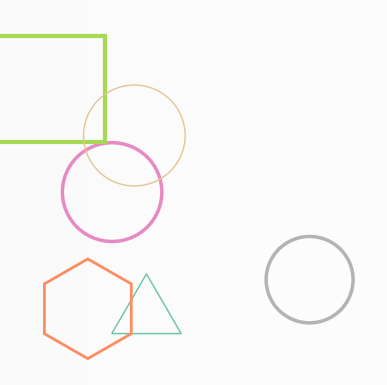[{"shape": "triangle", "thickness": 1, "radius": 0.52, "center": [0.378, 0.185]}, {"shape": "hexagon", "thickness": 2, "radius": 0.65, "center": [0.227, 0.198]}, {"shape": "circle", "thickness": 2.5, "radius": 0.64, "center": [0.289, 0.501]}, {"shape": "square", "thickness": 3, "radius": 0.69, "center": [0.132, 0.769]}, {"shape": "circle", "thickness": 1, "radius": 0.66, "center": [0.347, 0.648]}, {"shape": "circle", "thickness": 2.5, "radius": 0.56, "center": [0.799, 0.274]}]